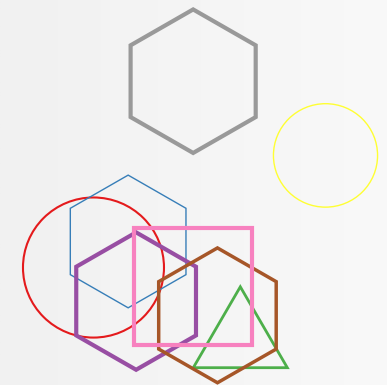[{"shape": "circle", "thickness": 1.5, "radius": 0.91, "center": [0.241, 0.305]}, {"shape": "hexagon", "thickness": 1, "radius": 0.86, "center": [0.331, 0.373]}, {"shape": "triangle", "thickness": 2, "radius": 0.7, "center": [0.62, 0.115]}, {"shape": "hexagon", "thickness": 3, "radius": 0.89, "center": [0.351, 0.218]}, {"shape": "circle", "thickness": 1, "radius": 0.67, "center": [0.84, 0.596]}, {"shape": "hexagon", "thickness": 2.5, "radius": 0.88, "center": [0.561, 0.181]}, {"shape": "square", "thickness": 3, "radius": 0.76, "center": [0.499, 0.257]}, {"shape": "hexagon", "thickness": 3, "radius": 0.93, "center": [0.498, 0.789]}]